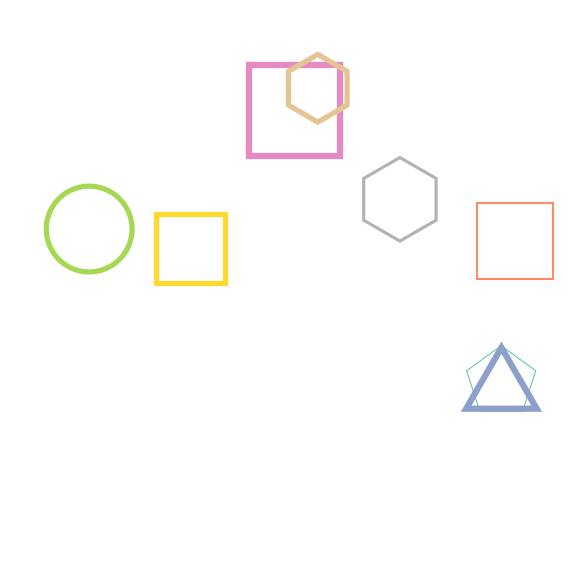[{"shape": "pentagon", "thickness": 0.5, "radius": 0.31, "center": [0.868, 0.338]}, {"shape": "square", "thickness": 1, "radius": 0.33, "center": [0.892, 0.581]}, {"shape": "triangle", "thickness": 3, "radius": 0.35, "center": [0.868, 0.327]}, {"shape": "square", "thickness": 3, "radius": 0.4, "center": [0.51, 0.807]}, {"shape": "circle", "thickness": 2.5, "radius": 0.37, "center": [0.154, 0.602]}, {"shape": "square", "thickness": 2.5, "radius": 0.3, "center": [0.33, 0.569]}, {"shape": "hexagon", "thickness": 2.5, "radius": 0.29, "center": [0.55, 0.846]}, {"shape": "hexagon", "thickness": 1.5, "radius": 0.36, "center": [0.692, 0.654]}]